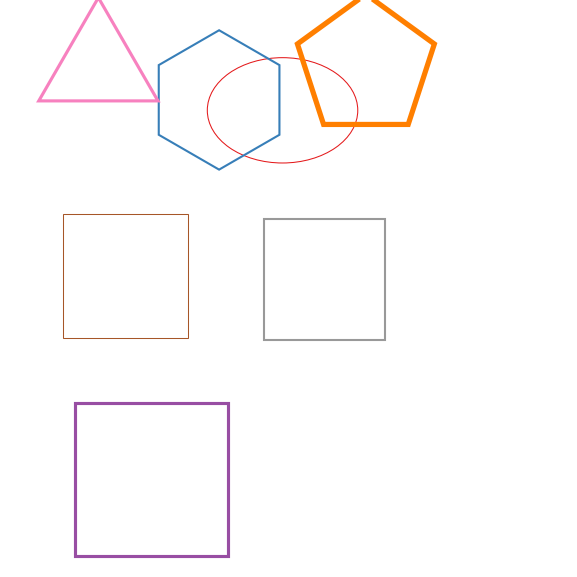[{"shape": "oval", "thickness": 0.5, "radius": 0.65, "center": [0.489, 0.808]}, {"shape": "hexagon", "thickness": 1, "radius": 0.6, "center": [0.379, 0.826]}, {"shape": "square", "thickness": 1.5, "radius": 0.66, "center": [0.263, 0.169]}, {"shape": "pentagon", "thickness": 2.5, "radius": 0.62, "center": [0.634, 0.884]}, {"shape": "square", "thickness": 0.5, "radius": 0.54, "center": [0.217, 0.521]}, {"shape": "triangle", "thickness": 1.5, "radius": 0.6, "center": [0.17, 0.884]}, {"shape": "square", "thickness": 1, "radius": 0.52, "center": [0.562, 0.515]}]